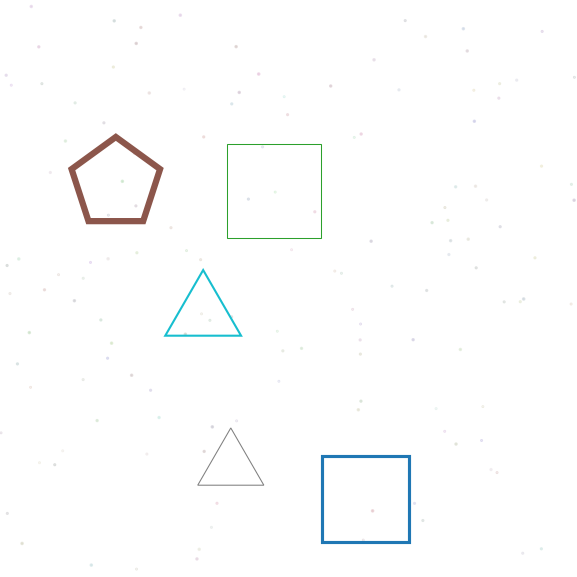[{"shape": "square", "thickness": 1.5, "radius": 0.38, "center": [0.633, 0.135]}, {"shape": "square", "thickness": 0.5, "radius": 0.41, "center": [0.475, 0.668]}, {"shape": "pentagon", "thickness": 3, "radius": 0.4, "center": [0.201, 0.681]}, {"shape": "triangle", "thickness": 0.5, "radius": 0.33, "center": [0.4, 0.192]}, {"shape": "triangle", "thickness": 1, "radius": 0.38, "center": [0.352, 0.456]}]